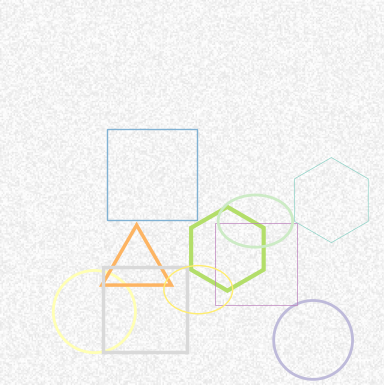[{"shape": "hexagon", "thickness": 0.5, "radius": 0.55, "center": [0.861, 0.48]}, {"shape": "circle", "thickness": 2, "radius": 0.53, "center": [0.245, 0.191]}, {"shape": "circle", "thickness": 2, "radius": 0.51, "center": [0.813, 0.117]}, {"shape": "square", "thickness": 1, "radius": 0.59, "center": [0.395, 0.547]}, {"shape": "triangle", "thickness": 2.5, "radius": 0.52, "center": [0.355, 0.312]}, {"shape": "hexagon", "thickness": 3, "radius": 0.54, "center": [0.591, 0.354]}, {"shape": "square", "thickness": 2.5, "radius": 0.55, "center": [0.376, 0.196]}, {"shape": "square", "thickness": 0.5, "radius": 0.53, "center": [0.665, 0.314]}, {"shape": "oval", "thickness": 2, "radius": 0.48, "center": [0.663, 0.426]}, {"shape": "oval", "thickness": 1, "radius": 0.45, "center": [0.515, 0.248]}]